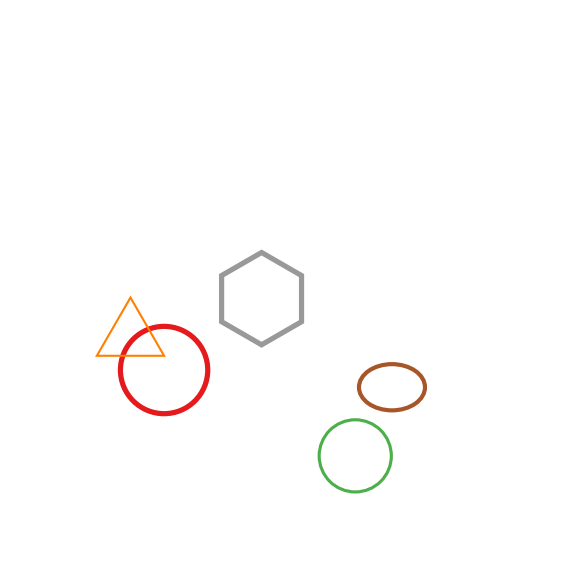[{"shape": "circle", "thickness": 2.5, "radius": 0.38, "center": [0.284, 0.358]}, {"shape": "circle", "thickness": 1.5, "radius": 0.31, "center": [0.615, 0.21]}, {"shape": "triangle", "thickness": 1, "radius": 0.34, "center": [0.226, 0.417]}, {"shape": "oval", "thickness": 2, "radius": 0.29, "center": [0.679, 0.329]}, {"shape": "hexagon", "thickness": 2.5, "radius": 0.4, "center": [0.453, 0.482]}]